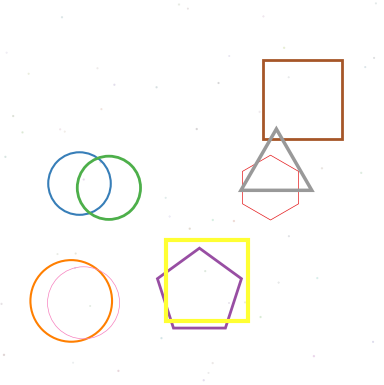[{"shape": "hexagon", "thickness": 0.5, "radius": 0.42, "center": [0.703, 0.513]}, {"shape": "circle", "thickness": 1.5, "radius": 0.41, "center": [0.207, 0.523]}, {"shape": "circle", "thickness": 2, "radius": 0.41, "center": [0.283, 0.512]}, {"shape": "pentagon", "thickness": 2, "radius": 0.57, "center": [0.518, 0.241]}, {"shape": "circle", "thickness": 1.5, "radius": 0.53, "center": [0.185, 0.218]}, {"shape": "square", "thickness": 3, "radius": 0.53, "center": [0.537, 0.272]}, {"shape": "square", "thickness": 2, "radius": 0.51, "center": [0.786, 0.742]}, {"shape": "circle", "thickness": 0.5, "radius": 0.47, "center": [0.217, 0.213]}, {"shape": "triangle", "thickness": 2.5, "radius": 0.53, "center": [0.718, 0.559]}]